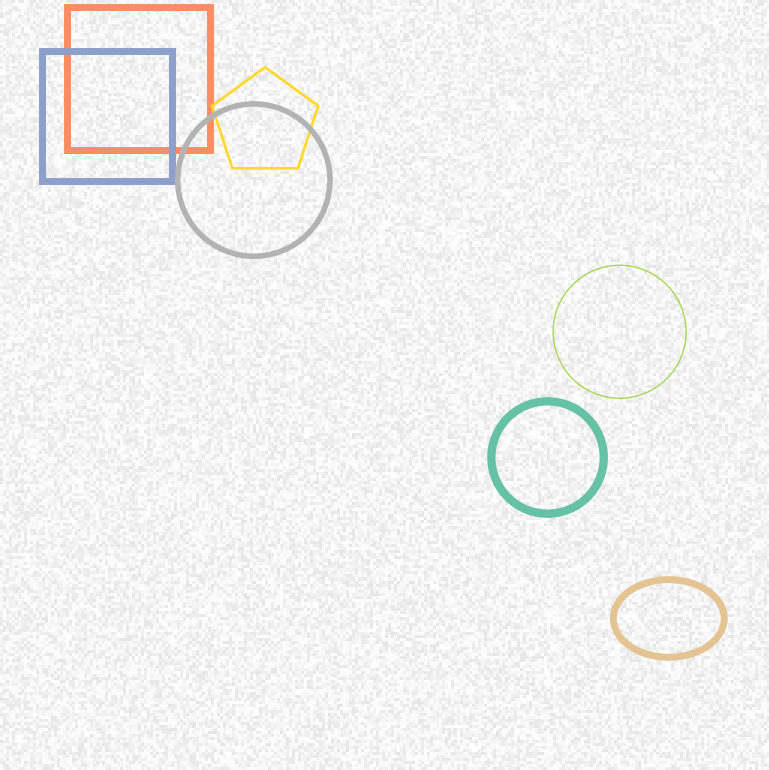[{"shape": "circle", "thickness": 3, "radius": 0.36, "center": [0.711, 0.406]}, {"shape": "square", "thickness": 2.5, "radius": 0.46, "center": [0.179, 0.898]}, {"shape": "square", "thickness": 2.5, "radius": 0.42, "center": [0.139, 0.849]}, {"shape": "circle", "thickness": 0.5, "radius": 0.43, "center": [0.805, 0.569]}, {"shape": "pentagon", "thickness": 1, "radius": 0.36, "center": [0.344, 0.84]}, {"shape": "oval", "thickness": 2.5, "radius": 0.36, "center": [0.869, 0.197]}, {"shape": "circle", "thickness": 2, "radius": 0.49, "center": [0.33, 0.766]}]